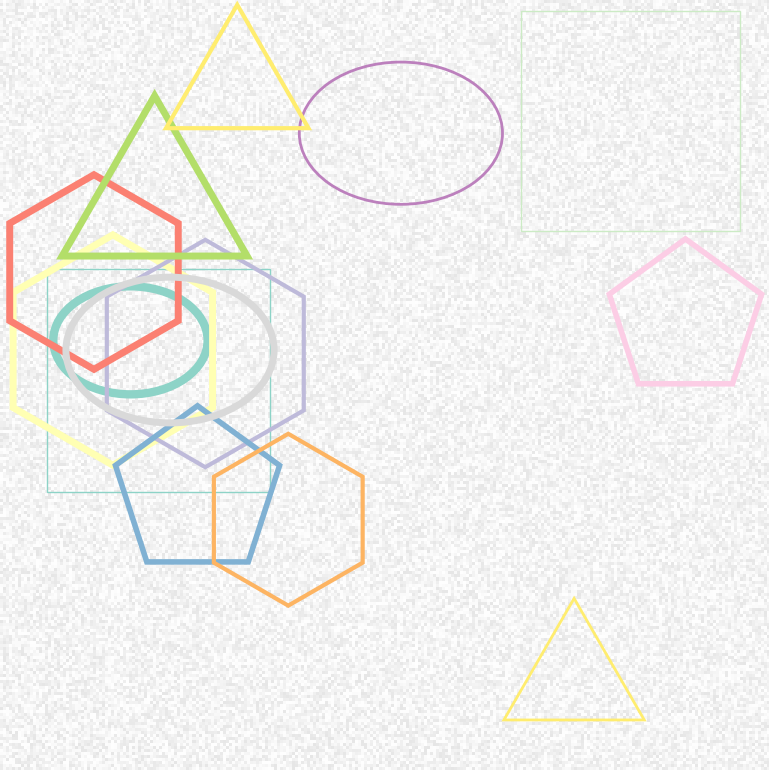[{"shape": "oval", "thickness": 3, "radius": 0.5, "center": [0.169, 0.558]}, {"shape": "square", "thickness": 0.5, "radius": 0.72, "center": [0.206, 0.505]}, {"shape": "hexagon", "thickness": 2.5, "radius": 0.75, "center": [0.147, 0.545]}, {"shape": "hexagon", "thickness": 1.5, "radius": 0.74, "center": [0.267, 0.541]}, {"shape": "hexagon", "thickness": 2.5, "radius": 0.63, "center": [0.122, 0.647]}, {"shape": "pentagon", "thickness": 2, "radius": 0.56, "center": [0.257, 0.361]}, {"shape": "hexagon", "thickness": 1.5, "radius": 0.56, "center": [0.374, 0.325]}, {"shape": "triangle", "thickness": 2.5, "radius": 0.69, "center": [0.201, 0.737]}, {"shape": "pentagon", "thickness": 2, "radius": 0.52, "center": [0.89, 0.586]}, {"shape": "oval", "thickness": 2.5, "radius": 0.68, "center": [0.221, 0.545]}, {"shape": "oval", "thickness": 1, "radius": 0.66, "center": [0.521, 0.827]}, {"shape": "square", "thickness": 0.5, "radius": 0.71, "center": [0.819, 0.843]}, {"shape": "triangle", "thickness": 1.5, "radius": 0.53, "center": [0.308, 0.887]}, {"shape": "triangle", "thickness": 1, "radius": 0.53, "center": [0.746, 0.118]}]